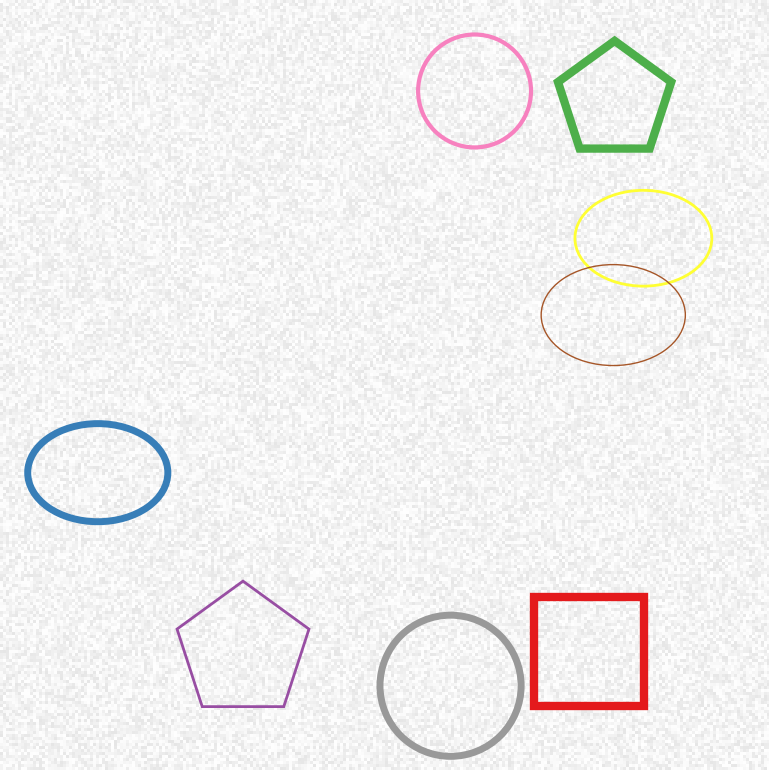[{"shape": "square", "thickness": 3, "radius": 0.36, "center": [0.765, 0.154]}, {"shape": "oval", "thickness": 2.5, "radius": 0.45, "center": [0.127, 0.386]}, {"shape": "pentagon", "thickness": 3, "radius": 0.39, "center": [0.798, 0.87]}, {"shape": "pentagon", "thickness": 1, "radius": 0.45, "center": [0.316, 0.155]}, {"shape": "oval", "thickness": 1, "radius": 0.44, "center": [0.836, 0.691]}, {"shape": "oval", "thickness": 0.5, "radius": 0.47, "center": [0.796, 0.591]}, {"shape": "circle", "thickness": 1.5, "radius": 0.37, "center": [0.616, 0.882]}, {"shape": "circle", "thickness": 2.5, "radius": 0.46, "center": [0.585, 0.109]}]